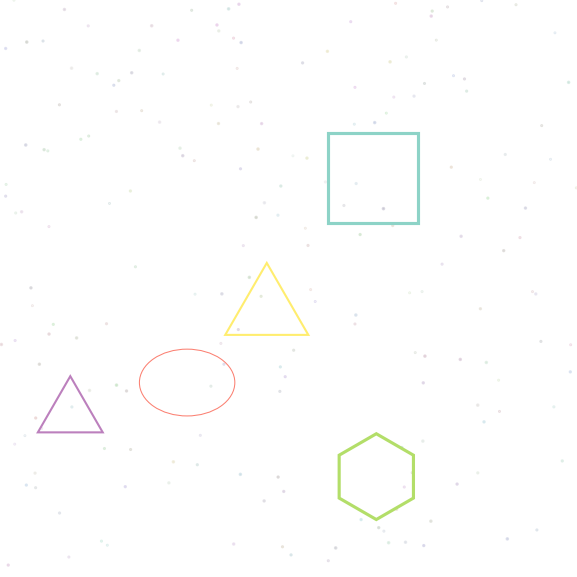[{"shape": "square", "thickness": 1.5, "radius": 0.39, "center": [0.646, 0.691]}, {"shape": "oval", "thickness": 0.5, "radius": 0.41, "center": [0.324, 0.337]}, {"shape": "hexagon", "thickness": 1.5, "radius": 0.37, "center": [0.652, 0.174]}, {"shape": "triangle", "thickness": 1, "radius": 0.32, "center": [0.122, 0.283]}, {"shape": "triangle", "thickness": 1, "radius": 0.42, "center": [0.462, 0.461]}]